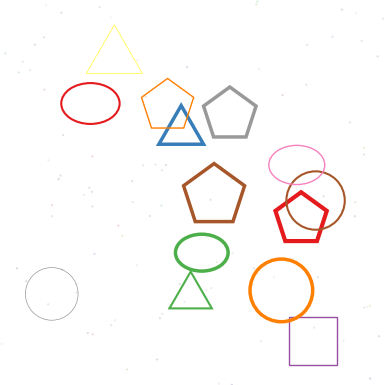[{"shape": "pentagon", "thickness": 3, "radius": 0.35, "center": [0.782, 0.431]}, {"shape": "oval", "thickness": 1.5, "radius": 0.38, "center": [0.235, 0.731]}, {"shape": "triangle", "thickness": 2.5, "radius": 0.34, "center": [0.471, 0.659]}, {"shape": "oval", "thickness": 2.5, "radius": 0.34, "center": [0.524, 0.344]}, {"shape": "triangle", "thickness": 1.5, "radius": 0.32, "center": [0.495, 0.231]}, {"shape": "square", "thickness": 1, "radius": 0.31, "center": [0.813, 0.115]}, {"shape": "pentagon", "thickness": 1, "radius": 0.36, "center": [0.435, 0.725]}, {"shape": "circle", "thickness": 2.5, "radius": 0.41, "center": [0.731, 0.246]}, {"shape": "triangle", "thickness": 0.5, "radius": 0.42, "center": [0.297, 0.851]}, {"shape": "circle", "thickness": 1.5, "radius": 0.38, "center": [0.82, 0.479]}, {"shape": "pentagon", "thickness": 2.5, "radius": 0.42, "center": [0.556, 0.492]}, {"shape": "oval", "thickness": 1, "radius": 0.36, "center": [0.771, 0.572]}, {"shape": "circle", "thickness": 0.5, "radius": 0.34, "center": [0.134, 0.237]}, {"shape": "pentagon", "thickness": 2.5, "radius": 0.36, "center": [0.597, 0.702]}]